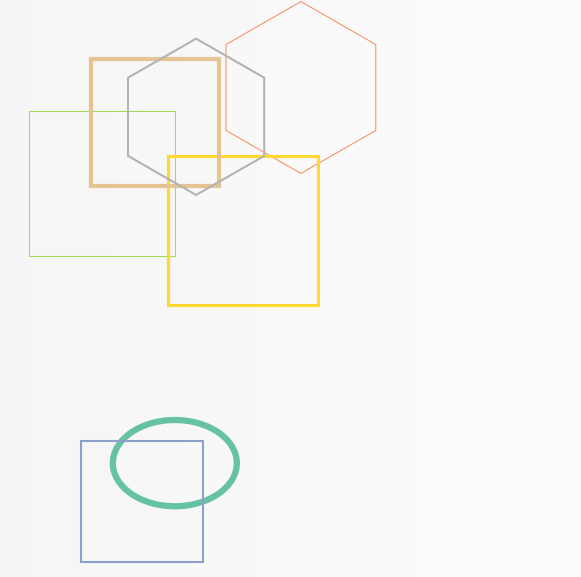[{"shape": "oval", "thickness": 3, "radius": 0.53, "center": [0.301, 0.197]}, {"shape": "hexagon", "thickness": 0.5, "radius": 0.74, "center": [0.518, 0.848]}, {"shape": "square", "thickness": 1, "radius": 0.53, "center": [0.245, 0.13]}, {"shape": "square", "thickness": 0.5, "radius": 0.63, "center": [0.176, 0.682]}, {"shape": "square", "thickness": 1.5, "radius": 0.64, "center": [0.418, 0.6]}, {"shape": "square", "thickness": 2, "radius": 0.55, "center": [0.267, 0.786]}, {"shape": "hexagon", "thickness": 1, "radius": 0.68, "center": [0.337, 0.797]}]